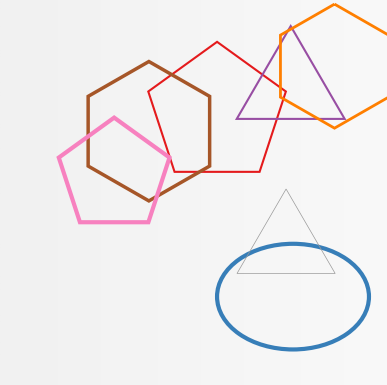[{"shape": "pentagon", "thickness": 1.5, "radius": 0.93, "center": [0.56, 0.705]}, {"shape": "oval", "thickness": 3, "radius": 0.98, "center": [0.756, 0.23]}, {"shape": "triangle", "thickness": 1.5, "radius": 0.8, "center": [0.75, 0.772]}, {"shape": "hexagon", "thickness": 2, "radius": 0.81, "center": [0.863, 0.828]}, {"shape": "hexagon", "thickness": 2.5, "radius": 0.91, "center": [0.384, 0.659]}, {"shape": "pentagon", "thickness": 3, "radius": 0.75, "center": [0.295, 0.544]}, {"shape": "triangle", "thickness": 0.5, "radius": 0.73, "center": [0.738, 0.363]}]